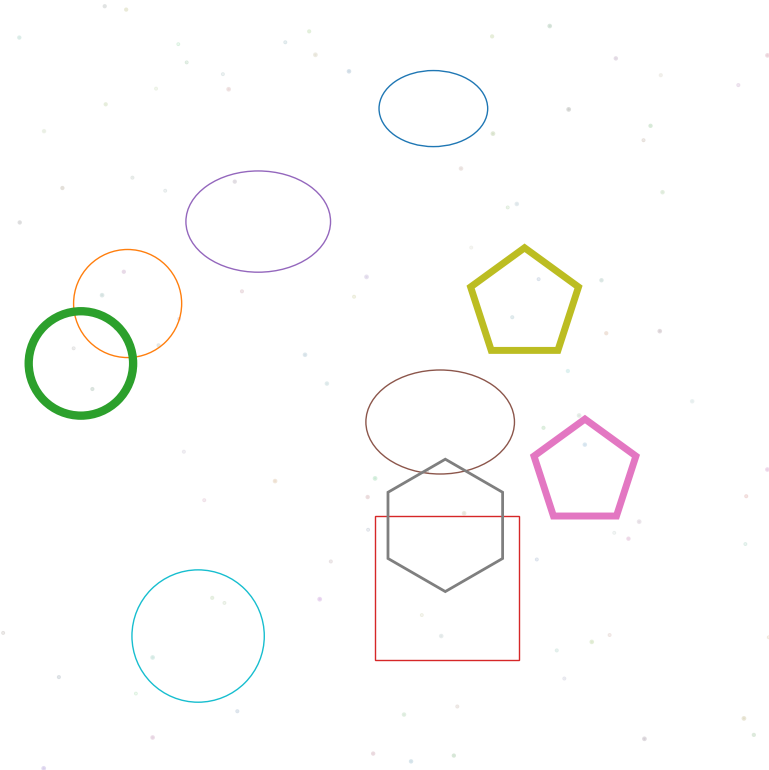[{"shape": "oval", "thickness": 0.5, "radius": 0.35, "center": [0.563, 0.859]}, {"shape": "circle", "thickness": 0.5, "radius": 0.35, "center": [0.166, 0.606]}, {"shape": "circle", "thickness": 3, "radius": 0.34, "center": [0.105, 0.528]}, {"shape": "square", "thickness": 0.5, "radius": 0.47, "center": [0.581, 0.237]}, {"shape": "oval", "thickness": 0.5, "radius": 0.47, "center": [0.335, 0.712]}, {"shape": "oval", "thickness": 0.5, "radius": 0.48, "center": [0.572, 0.452]}, {"shape": "pentagon", "thickness": 2.5, "radius": 0.35, "center": [0.76, 0.386]}, {"shape": "hexagon", "thickness": 1, "radius": 0.43, "center": [0.578, 0.318]}, {"shape": "pentagon", "thickness": 2.5, "radius": 0.37, "center": [0.681, 0.605]}, {"shape": "circle", "thickness": 0.5, "radius": 0.43, "center": [0.257, 0.174]}]